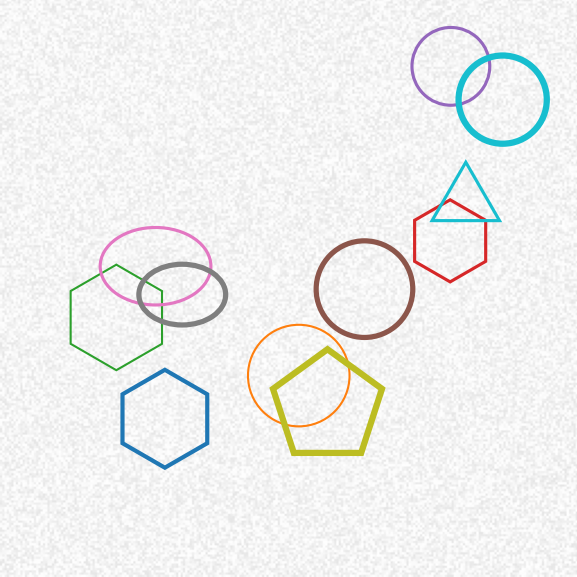[{"shape": "hexagon", "thickness": 2, "radius": 0.42, "center": [0.285, 0.274]}, {"shape": "circle", "thickness": 1, "radius": 0.44, "center": [0.517, 0.349]}, {"shape": "hexagon", "thickness": 1, "radius": 0.46, "center": [0.201, 0.449]}, {"shape": "hexagon", "thickness": 1.5, "radius": 0.36, "center": [0.779, 0.582]}, {"shape": "circle", "thickness": 1.5, "radius": 0.34, "center": [0.781, 0.884]}, {"shape": "circle", "thickness": 2.5, "radius": 0.42, "center": [0.631, 0.498]}, {"shape": "oval", "thickness": 1.5, "radius": 0.48, "center": [0.269, 0.538]}, {"shape": "oval", "thickness": 2.5, "radius": 0.38, "center": [0.316, 0.489]}, {"shape": "pentagon", "thickness": 3, "radius": 0.5, "center": [0.567, 0.295]}, {"shape": "circle", "thickness": 3, "radius": 0.38, "center": [0.87, 0.827]}, {"shape": "triangle", "thickness": 1.5, "radius": 0.34, "center": [0.807, 0.651]}]